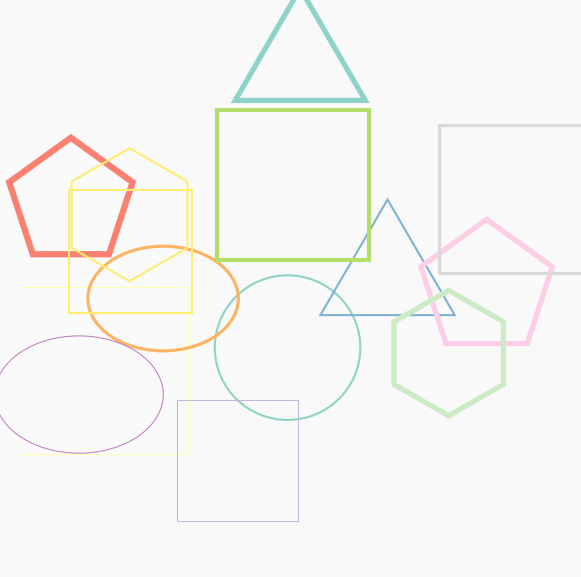[{"shape": "circle", "thickness": 1, "radius": 0.63, "center": [0.495, 0.397]}, {"shape": "triangle", "thickness": 2.5, "radius": 0.65, "center": [0.517, 0.89]}, {"shape": "square", "thickness": 0.5, "radius": 0.73, "center": [0.178, 0.357]}, {"shape": "square", "thickness": 0.5, "radius": 0.52, "center": [0.409, 0.202]}, {"shape": "pentagon", "thickness": 3, "radius": 0.56, "center": [0.122, 0.649]}, {"shape": "triangle", "thickness": 1, "radius": 0.67, "center": [0.667, 0.52]}, {"shape": "oval", "thickness": 1.5, "radius": 0.65, "center": [0.281, 0.482]}, {"shape": "square", "thickness": 2, "radius": 0.65, "center": [0.504, 0.678]}, {"shape": "pentagon", "thickness": 2.5, "radius": 0.59, "center": [0.837, 0.5]}, {"shape": "square", "thickness": 1.5, "radius": 0.64, "center": [0.882, 0.654]}, {"shape": "oval", "thickness": 0.5, "radius": 0.73, "center": [0.136, 0.316]}, {"shape": "hexagon", "thickness": 2.5, "radius": 0.54, "center": [0.772, 0.388]}, {"shape": "hexagon", "thickness": 1, "radius": 0.58, "center": [0.223, 0.627]}, {"shape": "square", "thickness": 1, "radius": 0.53, "center": [0.225, 0.564]}]